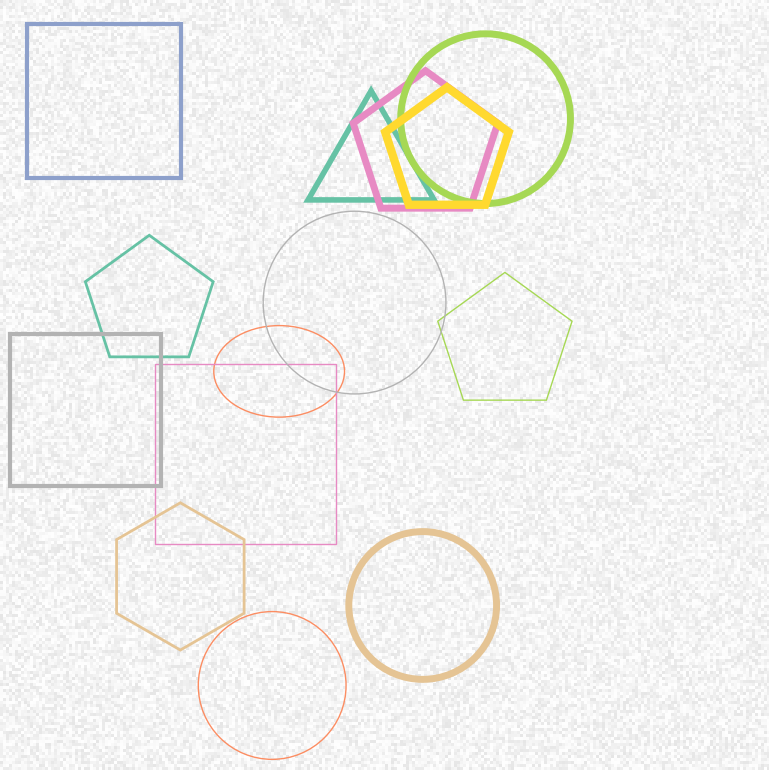[{"shape": "triangle", "thickness": 2, "radius": 0.47, "center": [0.482, 0.788]}, {"shape": "pentagon", "thickness": 1, "radius": 0.44, "center": [0.194, 0.607]}, {"shape": "oval", "thickness": 0.5, "radius": 0.42, "center": [0.363, 0.518]}, {"shape": "circle", "thickness": 0.5, "radius": 0.48, "center": [0.353, 0.11]}, {"shape": "square", "thickness": 1.5, "radius": 0.5, "center": [0.135, 0.869]}, {"shape": "pentagon", "thickness": 2.5, "radius": 0.49, "center": [0.553, 0.809]}, {"shape": "square", "thickness": 0.5, "radius": 0.59, "center": [0.319, 0.411]}, {"shape": "pentagon", "thickness": 0.5, "radius": 0.46, "center": [0.656, 0.555]}, {"shape": "circle", "thickness": 2.5, "radius": 0.55, "center": [0.631, 0.846]}, {"shape": "pentagon", "thickness": 3, "radius": 0.42, "center": [0.581, 0.802]}, {"shape": "hexagon", "thickness": 1, "radius": 0.48, "center": [0.234, 0.251]}, {"shape": "circle", "thickness": 2.5, "radius": 0.48, "center": [0.549, 0.214]}, {"shape": "square", "thickness": 1.5, "radius": 0.49, "center": [0.111, 0.468]}, {"shape": "circle", "thickness": 0.5, "radius": 0.59, "center": [0.46, 0.607]}]